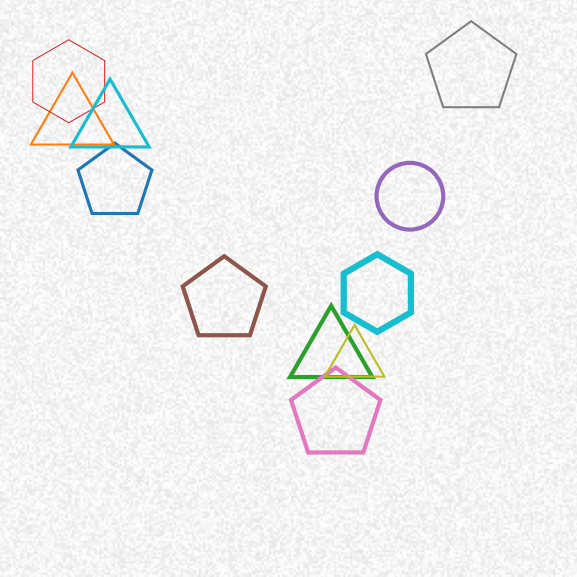[{"shape": "pentagon", "thickness": 1.5, "radius": 0.34, "center": [0.199, 0.684]}, {"shape": "triangle", "thickness": 1, "radius": 0.42, "center": [0.125, 0.79]}, {"shape": "triangle", "thickness": 2, "radius": 0.41, "center": [0.573, 0.387]}, {"shape": "hexagon", "thickness": 0.5, "radius": 0.36, "center": [0.119, 0.858]}, {"shape": "circle", "thickness": 2, "radius": 0.29, "center": [0.71, 0.659]}, {"shape": "pentagon", "thickness": 2, "radius": 0.38, "center": [0.388, 0.48]}, {"shape": "pentagon", "thickness": 2, "radius": 0.41, "center": [0.581, 0.281]}, {"shape": "pentagon", "thickness": 1, "radius": 0.41, "center": [0.816, 0.88]}, {"shape": "triangle", "thickness": 1, "radius": 0.3, "center": [0.614, 0.377]}, {"shape": "triangle", "thickness": 1.5, "radius": 0.39, "center": [0.191, 0.784]}, {"shape": "hexagon", "thickness": 3, "radius": 0.34, "center": [0.653, 0.492]}]